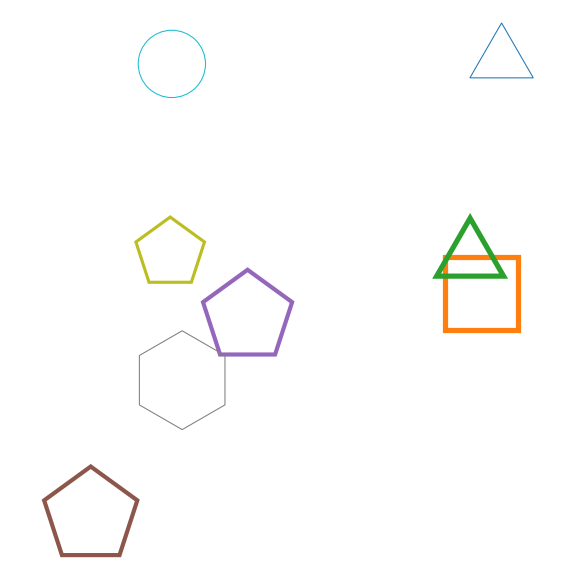[{"shape": "triangle", "thickness": 0.5, "radius": 0.32, "center": [0.869, 0.896]}, {"shape": "square", "thickness": 2.5, "radius": 0.32, "center": [0.833, 0.491]}, {"shape": "triangle", "thickness": 2.5, "radius": 0.33, "center": [0.814, 0.554]}, {"shape": "pentagon", "thickness": 2, "radius": 0.41, "center": [0.429, 0.451]}, {"shape": "pentagon", "thickness": 2, "radius": 0.42, "center": [0.157, 0.107]}, {"shape": "hexagon", "thickness": 0.5, "radius": 0.43, "center": [0.315, 0.341]}, {"shape": "pentagon", "thickness": 1.5, "radius": 0.31, "center": [0.295, 0.561]}, {"shape": "circle", "thickness": 0.5, "radius": 0.29, "center": [0.298, 0.888]}]